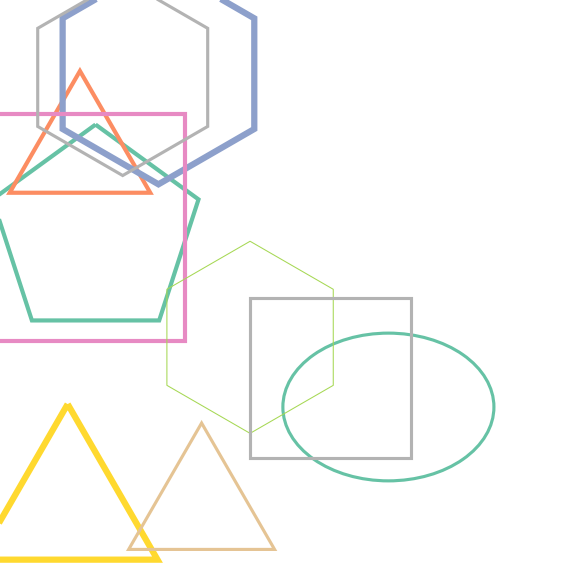[{"shape": "oval", "thickness": 1.5, "radius": 0.91, "center": [0.673, 0.294]}, {"shape": "pentagon", "thickness": 2, "radius": 0.94, "center": [0.165, 0.596]}, {"shape": "triangle", "thickness": 2, "radius": 0.7, "center": [0.138, 0.736]}, {"shape": "hexagon", "thickness": 3, "radius": 0.96, "center": [0.274, 0.872]}, {"shape": "square", "thickness": 2, "radius": 0.98, "center": [0.124, 0.605]}, {"shape": "hexagon", "thickness": 0.5, "radius": 0.83, "center": [0.433, 0.415]}, {"shape": "triangle", "thickness": 3, "radius": 0.9, "center": [0.117, 0.12]}, {"shape": "triangle", "thickness": 1.5, "radius": 0.73, "center": [0.349, 0.121]}, {"shape": "hexagon", "thickness": 1.5, "radius": 0.85, "center": [0.212, 0.865]}, {"shape": "square", "thickness": 1.5, "radius": 0.69, "center": [0.572, 0.344]}]